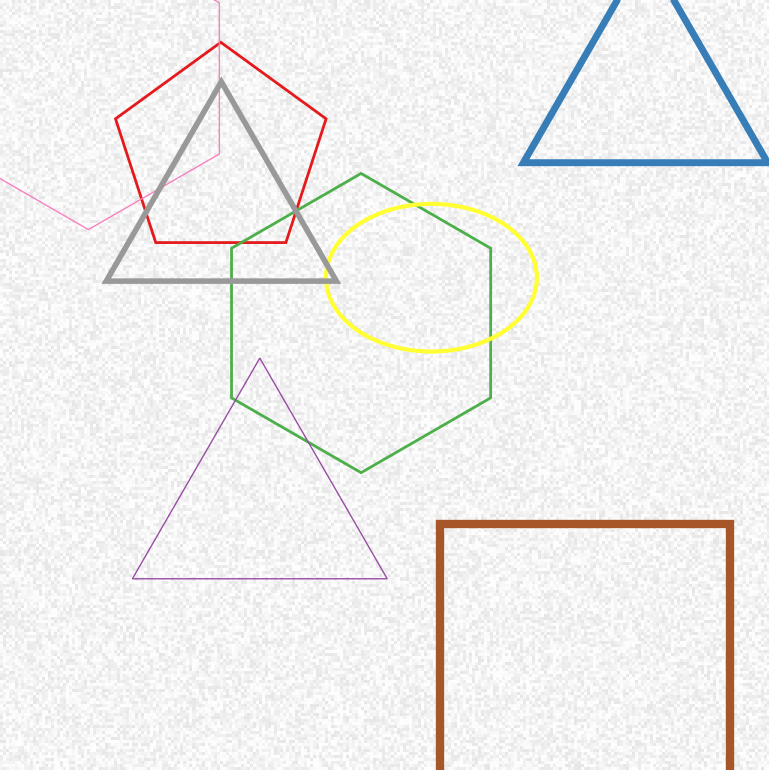[{"shape": "pentagon", "thickness": 1, "radius": 0.72, "center": [0.287, 0.801]}, {"shape": "triangle", "thickness": 2.5, "radius": 0.92, "center": [0.838, 0.88]}, {"shape": "hexagon", "thickness": 1, "radius": 0.97, "center": [0.469, 0.58]}, {"shape": "triangle", "thickness": 0.5, "radius": 0.96, "center": [0.337, 0.344]}, {"shape": "oval", "thickness": 1.5, "radius": 0.69, "center": [0.56, 0.639]}, {"shape": "square", "thickness": 3, "radius": 0.94, "center": [0.76, 0.131]}, {"shape": "hexagon", "thickness": 0.5, "radius": 0.98, "center": [0.115, 0.898]}, {"shape": "triangle", "thickness": 2, "radius": 0.86, "center": [0.287, 0.721]}]